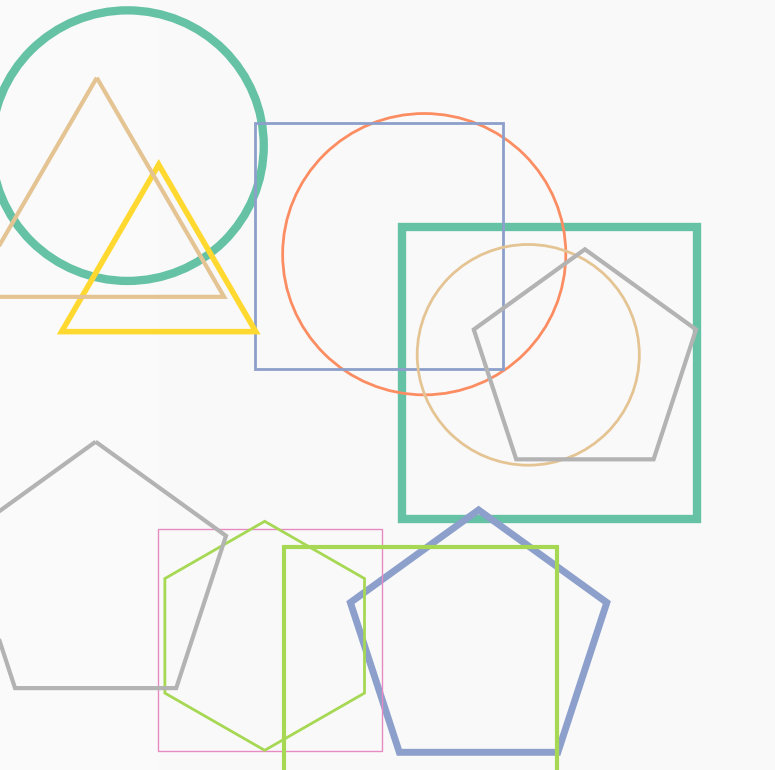[{"shape": "circle", "thickness": 3, "radius": 0.88, "center": [0.165, 0.811]}, {"shape": "square", "thickness": 3, "radius": 0.95, "center": [0.709, 0.516]}, {"shape": "circle", "thickness": 1, "radius": 0.91, "center": [0.547, 0.67]}, {"shape": "square", "thickness": 1, "radius": 0.8, "center": [0.489, 0.681]}, {"shape": "pentagon", "thickness": 2.5, "radius": 0.87, "center": [0.618, 0.164]}, {"shape": "square", "thickness": 0.5, "radius": 0.72, "center": [0.349, 0.169]}, {"shape": "hexagon", "thickness": 1, "radius": 0.74, "center": [0.342, 0.174]}, {"shape": "square", "thickness": 1.5, "radius": 0.88, "center": [0.542, 0.113]}, {"shape": "triangle", "thickness": 2, "radius": 0.72, "center": [0.205, 0.642]}, {"shape": "triangle", "thickness": 1.5, "radius": 0.95, "center": [0.125, 0.709]}, {"shape": "circle", "thickness": 1, "radius": 0.72, "center": [0.682, 0.539]}, {"shape": "pentagon", "thickness": 1.5, "radius": 0.88, "center": [0.123, 0.249]}, {"shape": "pentagon", "thickness": 1.5, "radius": 0.75, "center": [0.755, 0.525]}]